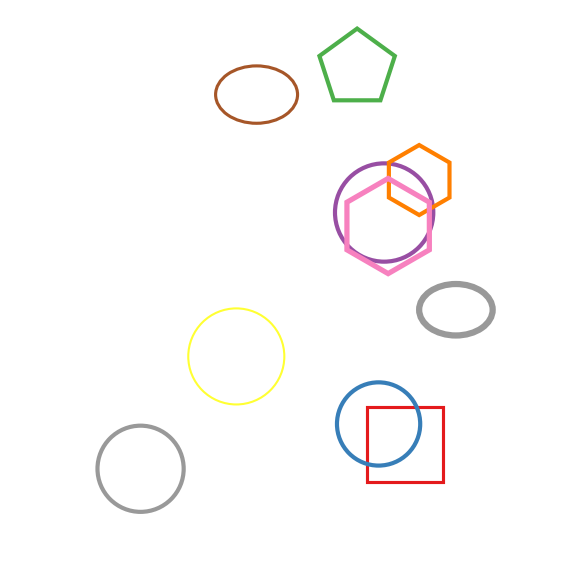[{"shape": "square", "thickness": 1.5, "radius": 0.33, "center": [0.702, 0.229]}, {"shape": "circle", "thickness": 2, "radius": 0.36, "center": [0.656, 0.265]}, {"shape": "pentagon", "thickness": 2, "radius": 0.34, "center": [0.618, 0.881]}, {"shape": "circle", "thickness": 2, "radius": 0.43, "center": [0.665, 0.631]}, {"shape": "hexagon", "thickness": 2, "radius": 0.3, "center": [0.726, 0.687]}, {"shape": "circle", "thickness": 1, "radius": 0.42, "center": [0.409, 0.382]}, {"shape": "oval", "thickness": 1.5, "radius": 0.35, "center": [0.444, 0.835]}, {"shape": "hexagon", "thickness": 2.5, "radius": 0.41, "center": [0.672, 0.608]}, {"shape": "circle", "thickness": 2, "radius": 0.37, "center": [0.243, 0.187]}, {"shape": "oval", "thickness": 3, "radius": 0.32, "center": [0.789, 0.463]}]